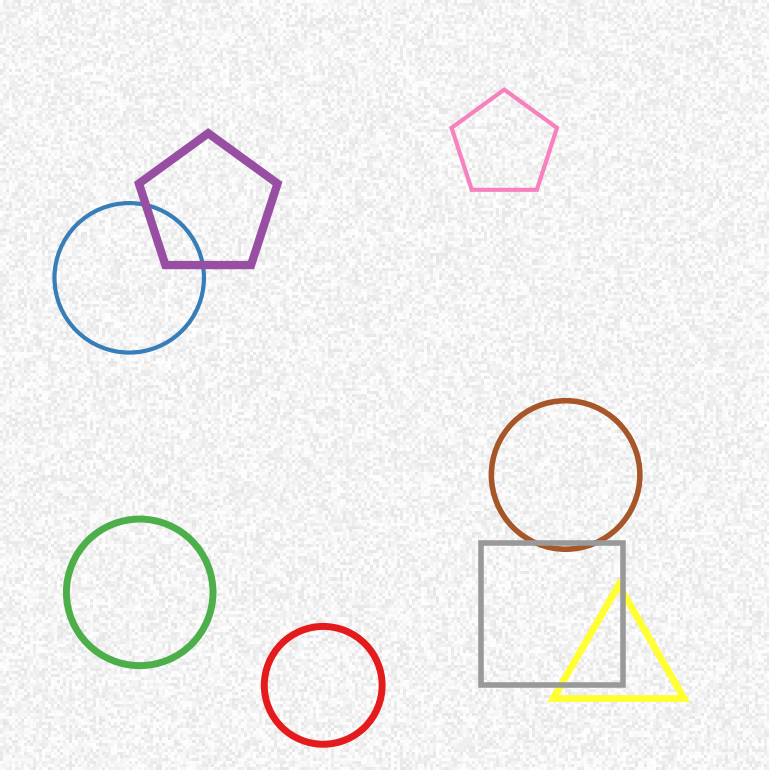[{"shape": "circle", "thickness": 2.5, "radius": 0.38, "center": [0.42, 0.11]}, {"shape": "circle", "thickness": 1.5, "radius": 0.49, "center": [0.168, 0.639]}, {"shape": "circle", "thickness": 2.5, "radius": 0.48, "center": [0.181, 0.231]}, {"shape": "pentagon", "thickness": 3, "radius": 0.47, "center": [0.27, 0.732]}, {"shape": "triangle", "thickness": 2.5, "radius": 0.49, "center": [0.803, 0.142]}, {"shape": "circle", "thickness": 2, "radius": 0.48, "center": [0.735, 0.383]}, {"shape": "pentagon", "thickness": 1.5, "radius": 0.36, "center": [0.655, 0.812]}, {"shape": "square", "thickness": 2, "radius": 0.46, "center": [0.717, 0.203]}]